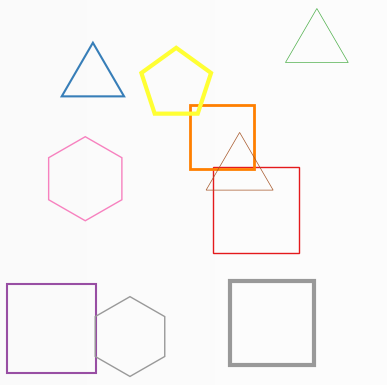[{"shape": "square", "thickness": 1, "radius": 0.56, "center": [0.661, 0.455]}, {"shape": "triangle", "thickness": 1.5, "radius": 0.46, "center": [0.24, 0.796]}, {"shape": "triangle", "thickness": 0.5, "radius": 0.47, "center": [0.818, 0.884]}, {"shape": "square", "thickness": 1.5, "radius": 0.58, "center": [0.133, 0.146]}, {"shape": "square", "thickness": 2, "radius": 0.41, "center": [0.572, 0.644]}, {"shape": "pentagon", "thickness": 3, "radius": 0.47, "center": [0.455, 0.781]}, {"shape": "triangle", "thickness": 0.5, "radius": 0.5, "center": [0.618, 0.556]}, {"shape": "hexagon", "thickness": 1, "radius": 0.55, "center": [0.22, 0.536]}, {"shape": "square", "thickness": 3, "radius": 0.55, "center": [0.702, 0.16]}, {"shape": "hexagon", "thickness": 1, "radius": 0.52, "center": [0.335, 0.126]}]